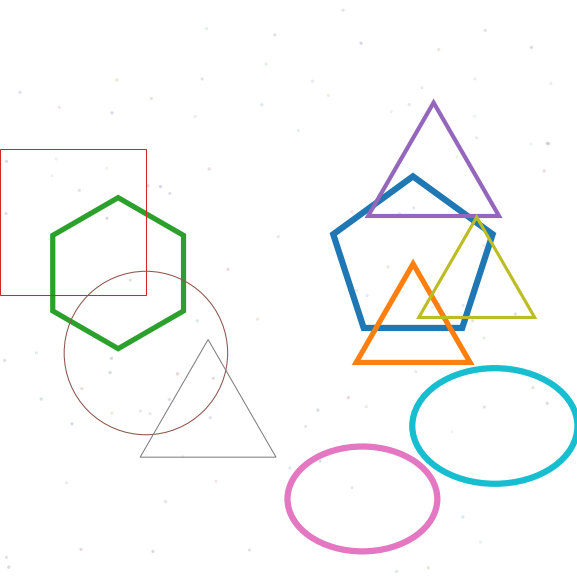[{"shape": "pentagon", "thickness": 3, "radius": 0.73, "center": [0.715, 0.549]}, {"shape": "triangle", "thickness": 2.5, "radius": 0.57, "center": [0.715, 0.428]}, {"shape": "hexagon", "thickness": 2.5, "radius": 0.65, "center": [0.205, 0.526]}, {"shape": "square", "thickness": 0.5, "radius": 0.63, "center": [0.127, 0.615]}, {"shape": "triangle", "thickness": 2, "radius": 0.65, "center": [0.751, 0.691]}, {"shape": "circle", "thickness": 0.5, "radius": 0.71, "center": [0.253, 0.388]}, {"shape": "oval", "thickness": 3, "radius": 0.65, "center": [0.628, 0.135]}, {"shape": "triangle", "thickness": 0.5, "radius": 0.68, "center": [0.36, 0.275]}, {"shape": "triangle", "thickness": 1.5, "radius": 0.58, "center": [0.825, 0.507]}, {"shape": "oval", "thickness": 3, "radius": 0.71, "center": [0.857, 0.262]}]